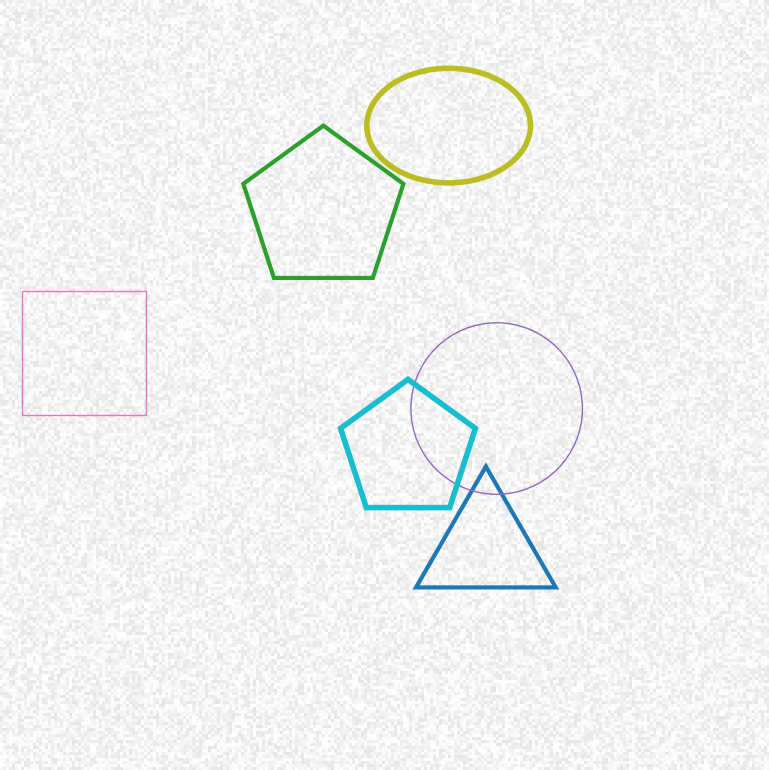[{"shape": "triangle", "thickness": 1.5, "radius": 0.52, "center": [0.631, 0.289]}, {"shape": "pentagon", "thickness": 1.5, "radius": 0.55, "center": [0.42, 0.728]}, {"shape": "circle", "thickness": 0.5, "radius": 0.56, "center": [0.645, 0.469]}, {"shape": "square", "thickness": 0.5, "radius": 0.4, "center": [0.109, 0.542]}, {"shape": "oval", "thickness": 2, "radius": 0.53, "center": [0.583, 0.837]}, {"shape": "pentagon", "thickness": 2, "radius": 0.46, "center": [0.53, 0.415]}]